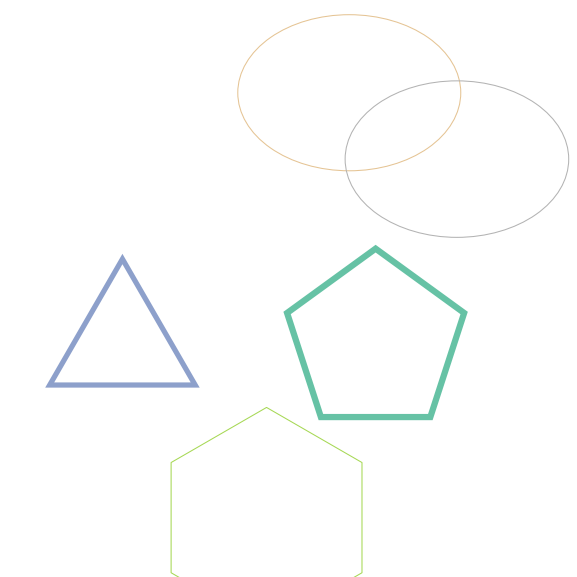[{"shape": "pentagon", "thickness": 3, "radius": 0.81, "center": [0.65, 0.407]}, {"shape": "triangle", "thickness": 2.5, "radius": 0.73, "center": [0.212, 0.405]}, {"shape": "hexagon", "thickness": 0.5, "radius": 0.95, "center": [0.462, 0.103]}, {"shape": "oval", "thickness": 0.5, "radius": 0.97, "center": [0.605, 0.839]}, {"shape": "oval", "thickness": 0.5, "radius": 0.97, "center": [0.791, 0.724]}]